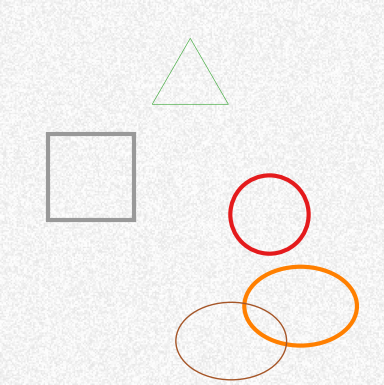[{"shape": "circle", "thickness": 3, "radius": 0.51, "center": [0.7, 0.443]}, {"shape": "triangle", "thickness": 0.5, "radius": 0.57, "center": [0.494, 0.786]}, {"shape": "oval", "thickness": 3, "radius": 0.73, "center": [0.781, 0.205]}, {"shape": "oval", "thickness": 1, "radius": 0.72, "center": [0.601, 0.114]}, {"shape": "square", "thickness": 3, "radius": 0.56, "center": [0.237, 0.539]}]